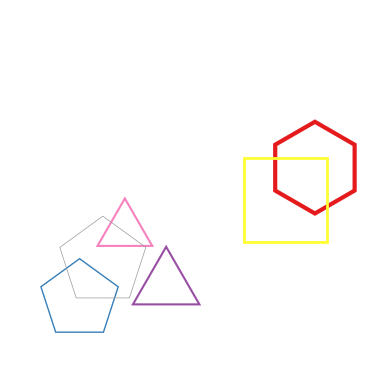[{"shape": "hexagon", "thickness": 3, "radius": 0.6, "center": [0.818, 0.565]}, {"shape": "pentagon", "thickness": 1, "radius": 0.53, "center": [0.207, 0.223]}, {"shape": "triangle", "thickness": 1.5, "radius": 0.5, "center": [0.432, 0.259]}, {"shape": "square", "thickness": 2, "radius": 0.54, "center": [0.741, 0.48]}, {"shape": "triangle", "thickness": 1.5, "radius": 0.41, "center": [0.324, 0.402]}, {"shape": "pentagon", "thickness": 0.5, "radius": 0.59, "center": [0.267, 0.321]}]